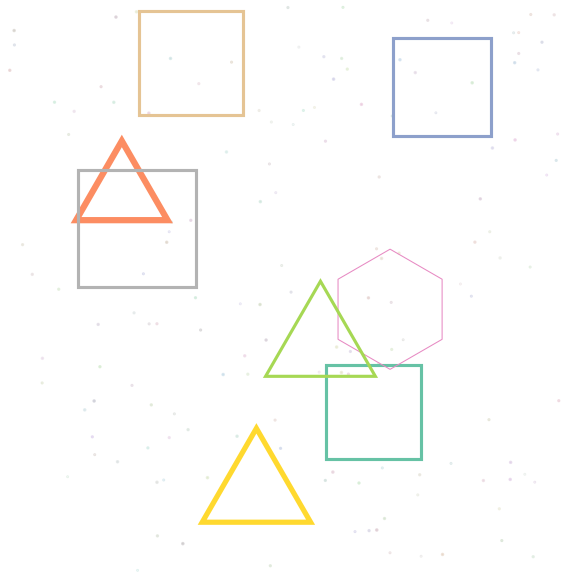[{"shape": "square", "thickness": 1.5, "radius": 0.41, "center": [0.647, 0.285]}, {"shape": "triangle", "thickness": 3, "radius": 0.46, "center": [0.211, 0.664]}, {"shape": "square", "thickness": 1.5, "radius": 0.42, "center": [0.765, 0.848]}, {"shape": "hexagon", "thickness": 0.5, "radius": 0.52, "center": [0.675, 0.464]}, {"shape": "triangle", "thickness": 1.5, "radius": 0.55, "center": [0.555, 0.402]}, {"shape": "triangle", "thickness": 2.5, "radius": 0.54, "center": [0.444, 0.149]}, {"shape": "square", "thickness": 1.5, "radius": 0.45, "center": [0.331, 0.89]}, {"shape": "square", "thickness": 1.5, "radius": 0.51, "center": [0.237, 0.603]}]